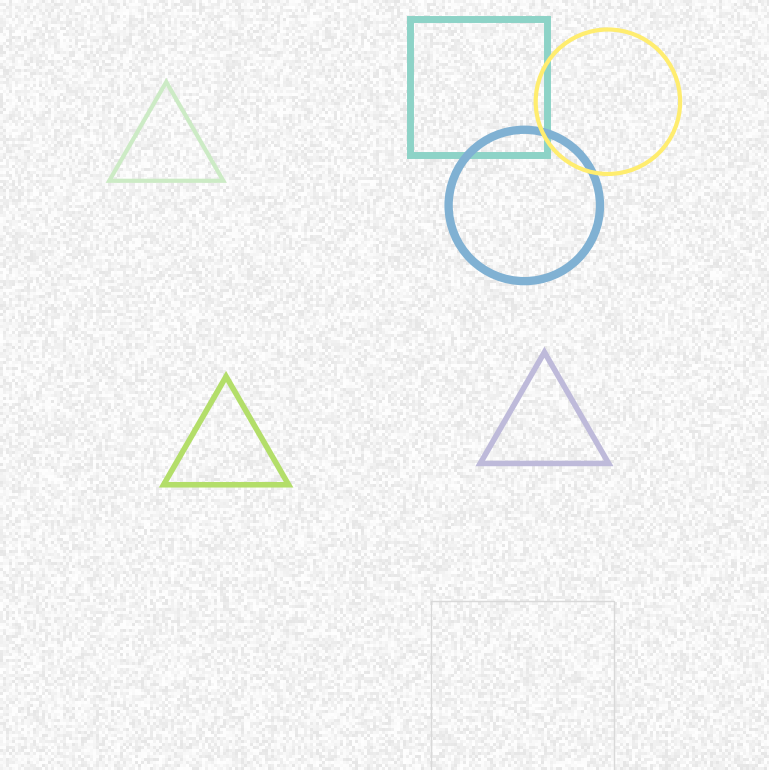[{"shape": "square", "thickness": 2.5, "radius": 0.44, "center": [0.621, 0.887]}, {"shape": "triangle", "thickness": 2, "radius": 0.48, "center": [0.707, 0.446]}, {"shape": "circle", "thickness": 3, "radius": 0.49, "center": [0.681, 0.733]}, {"shape": "triangle", "thickness": 2, "radius": 0.47, "center": [0.294, 0.417]}, {"shape": "square", "thickness": 0.5, "radius": 0.59, "center": [0.678, 0.101]}, {"shape": "triangle", "thickness": 1.5, "radius": 0.43, "center": [0.216, 0.808]}, {"shape": "circle", "thickness": 1.5, "radius": 0.47, "center": [0.79, 0.868]}]